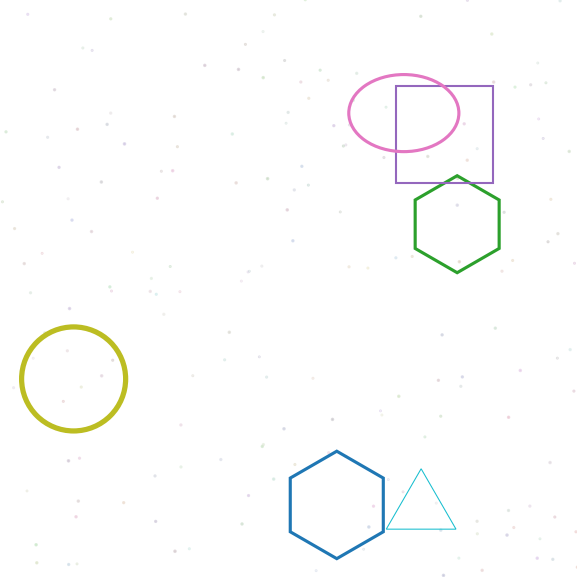[{"shape": "hexagon", "thickness": 1.5, "radius": 0.47, "center": [0.583, 0.125]}, {"shape": "hexagon", "thickness": 1.5, "radius": 0.42, "center": [0.792, 0.611]}, {"shape": "square", "thickness": 1, "radius": 0.42, "center": [0.769, 0.766]}, {"shape": "oval", "thickness": 1.5, "radius": 0.48, "center": [0.699, 0.803]}, {"shape": "circle", "thickness": 2.5, "radius": 0.45, "center": [0.127, 0.343]}, {"shape": "triangle", "thickness": 0.5, "radius": 0.35, "center": [0.729, 0.118]}]